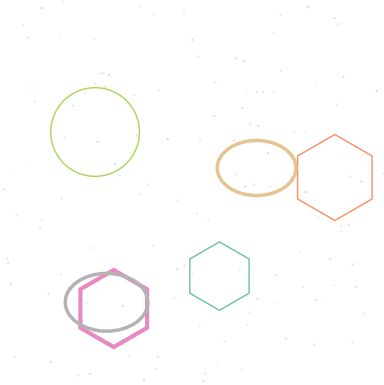[{"shape": "hexagon", "thickness": 1, "radius": 0.44, "center": [0.57, 0.283]}, {"shape": "hexagon", "thickness": 1, "radius": 0.56, "center": [0.87, 0.539]}, {"shape": "hexagon", "thickness": 3, "radius": 0.5, "center": [0.295, 0.199]}, {"shape": "circle", "thickness": 1, "radius": 0.58, "center": [0.247, 0.657]}, {"shape": "oval", "thickness": 2.5, "radius": 0.51, "center": [0.666, 0.564]}, {"shape": "oval", "thickness": 2.5, "radius": 0.54, "center": [0.277, 0.215]}]